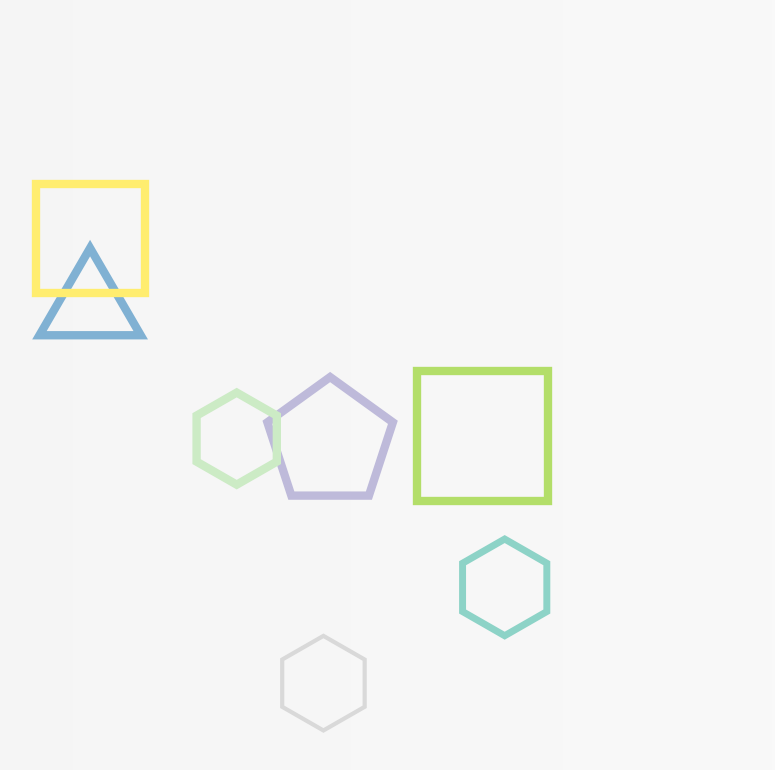[{"shape": "hexagon", "thickness": 2.5, "radius": 0.31, "center": [0.651, 0.237]}, {"shape": "pentagon", "thickness": 3, "radius": 0.43, "center": [0.426, 0.425]}, {"shape": "triangle", "thickness": 3, "radius": 0.38, "center": [0.116, 0.602]}, {"shape": "square", "thickness": 3, "radius": 0.42, "center": [0.623, 0.434]}, {"shape": "hexagon", "thickness": 1.5, "radius": 0.31, "center": [0.417, 0.113]}, {"shape": "hexagon", "thickness": 3, "radius": 0.3, "center": [0.305, 0.43]}, {"shape": "square", "thickness": 3, "radius": 0.35, "center": [0.117, 0.69]}]